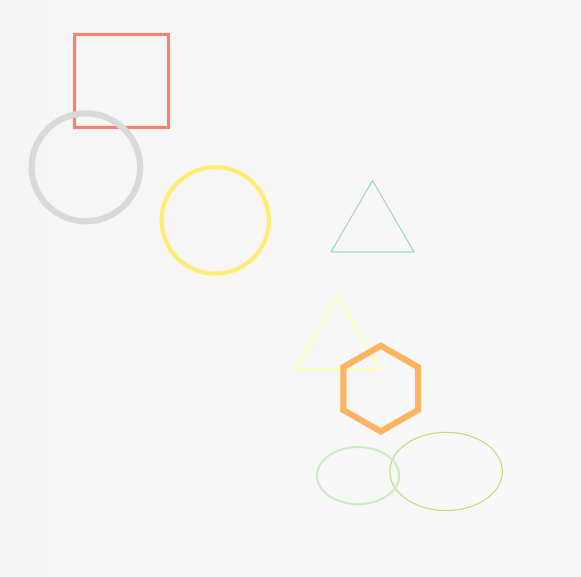[{"shape": "triangle", "thickness": 0.5, "radius": 0.41, "center": [0.641, 0.604]}, {"shape": "triangle", "thickness": 1, "radius": 0.42, "center": [0.581, 0.402]}, {"shape": "square", "thickness": 1.5, "radius": 0.4, "center": [0.208, 0.86]}, {"shape": "hexagon", "thickness": 3, "radius": 0.37, "center": [0.655, 0.326]}, {"shape": "oval", "thickness": 0.5, "radius": 0.48, "center": [0.768, 0.183]}, {"shape": "circle", "thickness": 3, "radius": 0.47, "center": [0.148, 0.709]}, {"shape": "oval", "thickness": 1, "radius": 0.35, "center": [0.616, 0.176]}, {"shape": "circle", "thickness": 2, "radius": 0.46, "center": [0.37, 0.617]}]